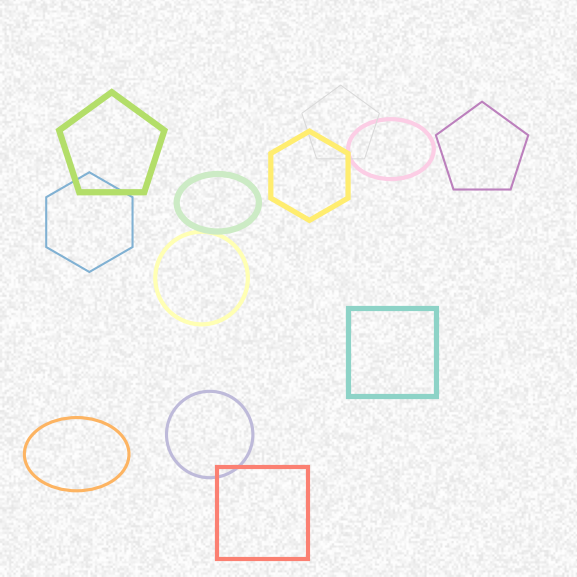[{"shape": "square", "thickness": 2.5, "radius": 0.38, "center": [0.678, 0.39]}, {"shape": "circle", "thickness": 2, "radius": 0.4, "center": [0.349, 0.518]}, {"shape": "circle", "thickness": 1.5, "radius": 0.37, "center": [0.363, 0.247]}, {"shape": "square", "thickness": 2, "radius": 0.4, "center": [0.455, 0.111]}, {"shape": "hexagon", "thickness": 1, "radius": 0.43, "center": [0.155, 0.614]}, {"shape": "oval", "thickness": 1.5, "radius": 0.45, "center": [0.133, 0.213]}, {"shape": "pentagon", "thickness": 3, "radius": 0.48, "center": [0.194, 0.744]}, {"shape": "oval", "thickness": 2, "radius": 0.37, "center": [0.677, 0.741]}, {"shape": "pentagon", "thickness": 0.5, "radius": 0.35, "center": [0.59, 0.781]}, {"shape": "pentagon", "thickness": 1, "radius": 0.42, "center": [0.835, 0.739]}, {"shape": "oval", "thickness": 3, "radius": 0.36, "center": [0.377, 0.648]}, {"shape": "hexagon", "thickness": 2.5, "radius": 0.39, "center": [0.536, 0.695]}]